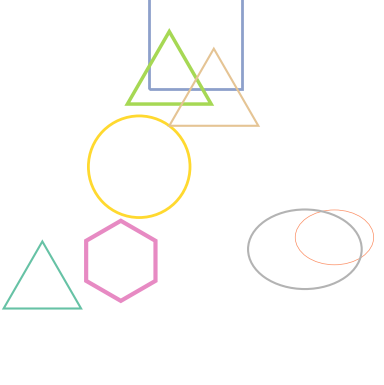[{"shape": "triangle", "thickness": 1.5, "radius": 0.58, "center": [0.11, 0.257]}, {"shape": "oval", "thickness": 0.5, "radius": 0.51, "center": [0.869, 0.383]}, {"shape": "square", "thickness": 2, "radius": 0.6, "center": [0.508, 0.889]}, {"shape": "hexagon", "thickness": 3, "radius": 0.52, "center": [0.314, 0.323]}, {"shape": "triangle", "thickness": 2.5, "radius": 0.63, "center": [0.44, 0.793]}, {"shape": "circle", "thickness": 2, "radius": 0.66, "center": [0.362, 0.567]}, {"shape": "triangle", "thickness": 1.5, "radius": 0.67, "center": [0.555, 0.74]}, {"shape": "oval", "thickness": 1.5, "radius": 0.74, "center": [0.792, 0.353]}]